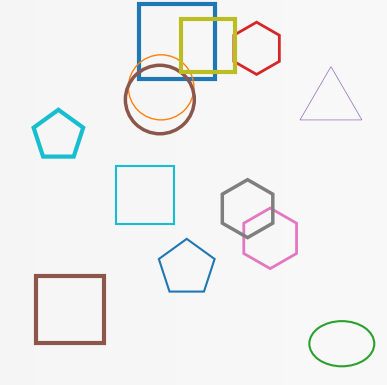[{"shape": "square", "thickness": 3, "radius": 0.49, "center": [0.457, 0.892]}, {"shape": "pentagon", "thickness": 1.5, "radius": 0.38, "center": [0.482, 0.304]}, {"shape": "circle", "thickness": 1, "radius": 0.42, "center": [0.416, 0.773]}, {"shape": "oval", "thickness": 1.5, "radius": 0.42, "center": [0.882, 0.107]}, {"shape": "hexagon", "thickness": 2, "radius": 0.34, "center": [0.662, 0.875]}, {"shape": "triangle", "thickness": 0.5, "radius": 0.46, "center": [0.854, 0.735]}, {"shape": "circle", "thickness": 2.5, "radius": 0.44, "center": [0.413, 0.741]}, {"shape": "square", "thickness": 3, "radius": 0.43, "center": [0.181, 0.195]}, {"shape": "hexagon", "thickness": 2, "radius": 0.39, "center": [0.697, 0.381]}, {"shape": "hexagon", "thickness": 2.5, "radius": 0.38, "center": [0.639, 0.458]}, {"shape": "square", "thickness": 3, "radius": 0.34, "center": [0.537, 0.881]}, {"shape": "pentagon", "thickness": 3, "radius": 0.34, "center": [0.151, 0.648]}, {"shape": "square", "thickness": 1.5, "radius": 0.38, "center": [0.374, 0.495]}]